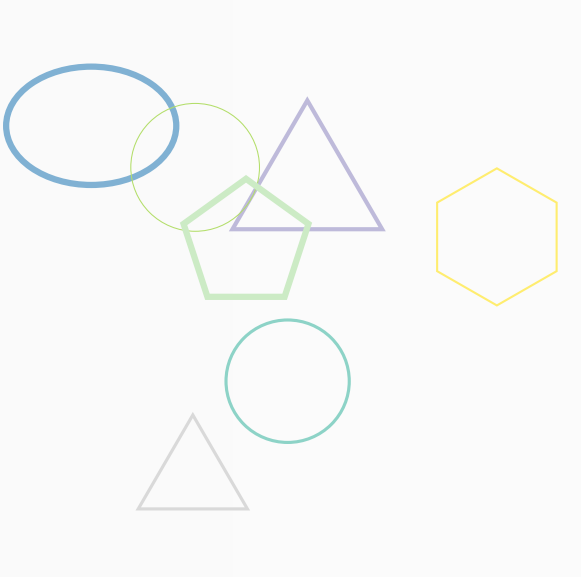[{"shape": "circle", "thickness": 1.5, "radius": 0.53, "center": [0.495, 0.339]}, {"shape": "triangle", "thickness": 2, "radius": 0.74, "center": [0.529, 0.677]}, {"shape": "oval", "thickness": 3, "radius": 0.73, "center": [0.157, 0.781]}, {"shape": "circle", "thickness": 0.5, "radius": 0.55, "center": [0.336, 0.709]}, {"shape": "triangle", "thickness": 1.5, "radius": 0.54, "center": [0.332, 0.172]}, {"shape": "pentagon", "thickness": 3, "radius": 0.56, "center": [0.423, 0.577]}, {"shape": "hexagon", "thickness": 1, "radius": 0.59, "center": [0.855, 0.589]}]